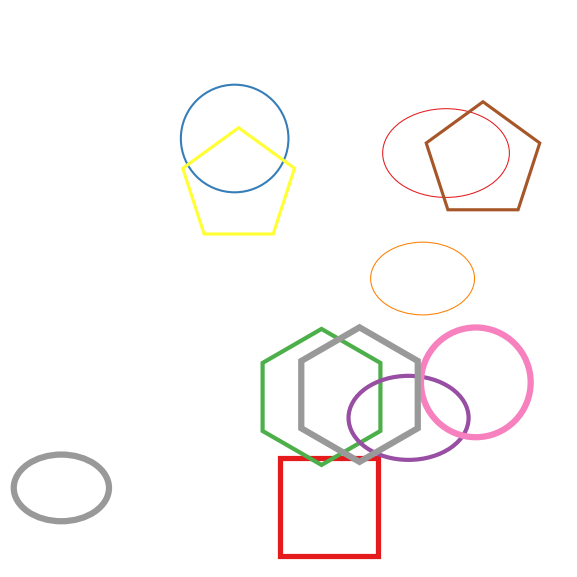[{"shape": "square", "thickness": 2.5, "radius": 0.43, "center": [0.57, 0.121]}, {"shape": "oval", "thickness": 0.5, "radius": 0.55, "center": [0.772, 0.734]}, {"shape": "circle", "thickness": 1, "radius": 0.47, "center": [0.406, 0.759]}, {"shape": "hexagon", "thickness": 2, "radius": 0.59, "center": [0.557, 0.312]}, {"shape": "oval", "thickness": 2, "radius": 0.52, "center": [0.707, 0.276]}, {"shape": "oval", "thickness": 0.5, "radius": 0.45, "center": [0.732, 0.517]}, {"shape": "pentagon", "thickness": 1.5, "radius": 0.51, "center": [0.413, 0.676]}, {"shape": "pentagon", "thickness": 1.5, "radius": 0.52, "center": [0.836, 0.72]}, {"shape": "circle", "thickness": 3, "radius": 0.47, "center": [0.824, 0.337]}, {"shape": "oval", "thickness": 3, "radius": 0.41, "center": [0.106, 0.154]}, {"shape": "hexagon", "thickness": 3, "radius": 0.58, "center": [0.623, 0.316]}]